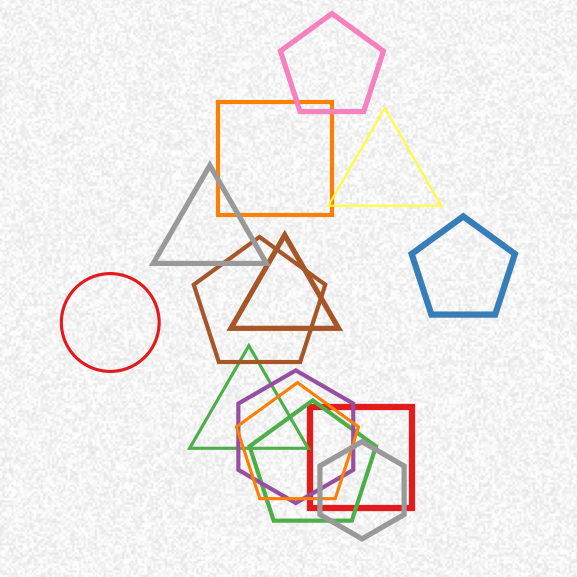[{"shape": "circle", "thickness": 1.5, "radius": 0.42, "center": [0.191, 0.441]}, {"shape": "square", "thickness": 3, "radius": 0.44, "center": [0.625, 0.207]}, {"shape": "pentagon", "thickness": 3, "radius": 0.47, "center": [0.802, 0.53]}, {"shape": "pentagon", "thickness": 2, "radius": 0.58, "center": [0.542, 0.191]}, {"shape": "triangle", "thickness": 1.5, "radius": 0.59, "center": [0.431, 0.282]}, {"shape": "hexagon", "thickness": 2, "radius": 0.57, "center": [0.512, 0.243]}, {"shape": "square", "thickness": 2, "radius": 0.49, "center": [0.476, 0.725]}, {"shape": "pentagon", "thickness": 1.5, "radius": 0.56, "center": [0.515, 0.226]}, {"shape": "triangle", "thickness": 1, "radius": 0.56, "center": [0.666, 0.699]}, {"shape": "triangle", "thickness": 2.5, "radius": 0.54, "center": [0.493, 0.484]}, {"shape": "pentagon", "thickness": 2, "radius": 0.6, "center": [0.449, 0.469]}, {"shape": "pentagon", "thickness": 2.5, "radius": 0.47, "center": [0.575, 0.882]}, {"shape": "triangle", "thickness": 2.5, "radius": 0.57, "center": [0.363, 0.6]}, {"shape": "hexagon", "thickness": 2.5, "radius": 0.42, "center": [0.627, 0.15]}]